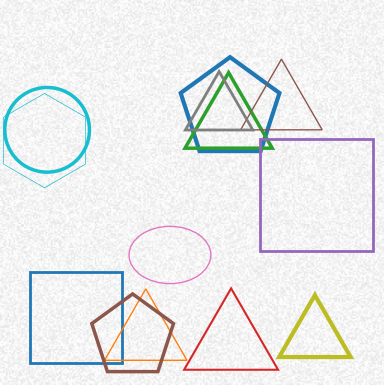[{"shape": "pentagon", "thickness": 3, "radius": 0.67, "center": [0.598, 0.717]}, {"shape": "square", "thickness": 2, "radius": 0.59, "center": [0.198, 0.175]}, {"shape": "triangle", "thickness": 1, "radius": 0.62, "center": [0.379, 0.126]}, {"shape": "triangle", "thickness": 2.5, "radius": 0.65, "center": [0.594, 0.681]}, {"shape": "triangle", "thickness": 1.5, "radius": 0.7, "center": [0.6, 0.11]}, {"shape": "square", "thickness": 2, "radius": 0.73, "center": [0.823, 0.493]}, {"shape": "pentagon", "thickness": 2.5, "radius": 0.56, "center": [0.345, 0.125]}, {"shape": "triangle", "thickness": 1, "radius": 0.61, "center": [0.731, 0.724]}, {"shape": "oval", "thickness": 1, "radius": 0.53, "center": [0.441, 0.338]}, {"shape": "triangle", "thickness": 2, "radius": 0.51, "center": [0.569, 0.713]}, {"shape": "triangle", "thickness": 3, "radius": 0.54, "center": [0.818, 0.126]}, {"shape": "hexagon", "thickness": 0.5, "radius": 0.61, "center": [0.116, 0.635]}, {"shape": "circle", "thickness": 2.5, "radius": 0.55, "center": [0.122, 0.663]}]